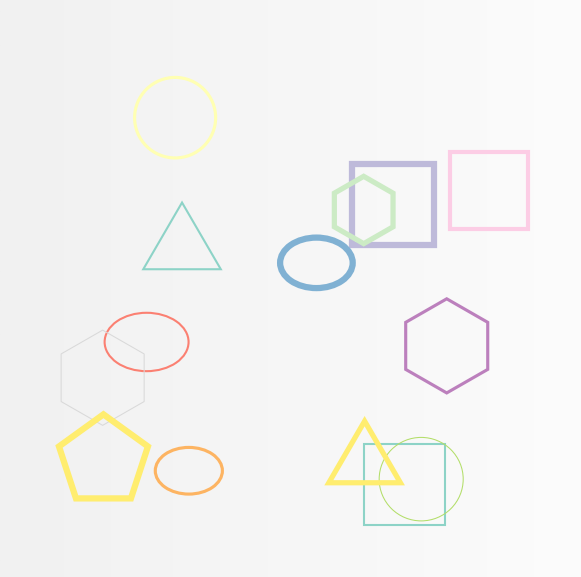[{"shape": "square", "thickness": 1, "radius": 0.35, "center": [0.696, 0.16]}, {"shape": "triangle", "thickness": 1, "radius": 0.38, "center": [0.313, 0.571]}, {"shape": "circle", "thickness": 1.5, "radius": 0.35, "center": [0.301, 0.795]}, {"shape": "square", "thickness": 3, "radius": 0.35, "center": [0.676, 0.645]}, {"shape": "oval", "thickness": 1, "radius": 0.36, "center": [0.252, 0.407]}, {"shape": "oval", "thickness": 3, "radius": 0.31, "center": [0.544, 0.544]}, {"shape": "oval", "thickness": 1.5, "radius": 0.29, "center": [0.325, 0.184]}, {"shape": "circle", "thickness": 0.5, "radius": 0.36, "center": [0.725, 0.169]}, {"shape": "square", "thickness": 2, "radius": 0.33, "center": [0.842, 0.67]}, {"shape": "hexagon", "thickness": 0.5, "radius": 0.41, "center": [0.177, 0.345]}, {"shape": "hexagon", "thickness": 1.5, "radius": 0.41, "center": [0.769, 0.4]}, {"shape": "hexagon", "thickness": 2.5, "radius": 0.29, "center": [0.626, 0.636]}, {"shape": "pentagon", "thickness": 3, "radius": 0.4, "center": [0.178, 0.201]}, {"shape": "triangle", "thickness": 2.5, "radius": 0.36, "center": [0.627, 0.199]}]